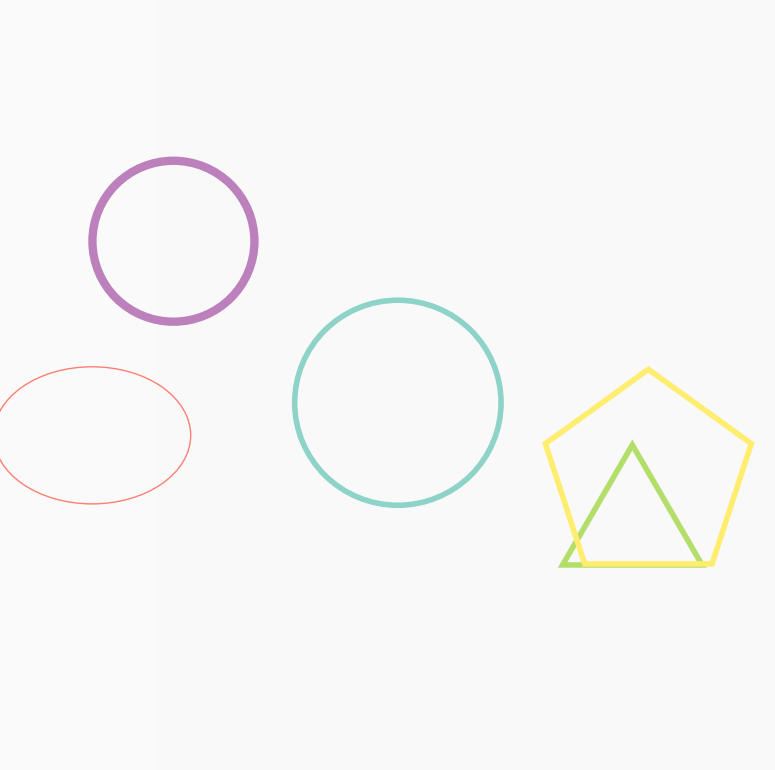[{"shape": "circle", "thickness": 2, "radius": 0.67, "center": [0.513, 0.477]}, {"shape": "oval", "thickness": 0.5, "radius": 0.64, "center": [0.119, 0.435]}, {"shape": "triangle", "thickness": 2, "radius": 0.52, "center": [0.816, 0.318]}, {"shape": "circle", "thickness": 3, "radius": 0.52, "center": [0.224, 0.687]}, {"shape": "pentagon", "thickness": 2, "radius": 0.7, "center": [0.837, 0.381]}]